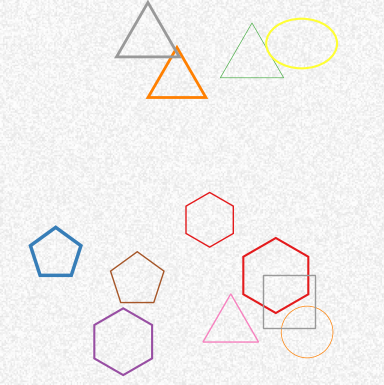[{"shape": "hexagon", "thickness": 1.5, "radius": 0.49, "center": [0.716, 0.284]}, {"shape": "hexagon", "thickness": 1, "radius": 0.35, "center": [0.545, 0.429]}, {"shape": "pentagon", "thickness": 2.5, "radius": 0.34, "center": [0.145, 0.341]}, {"shape": "triangle", "thickness": 0.5, "radius": 0.47, "center": [0.655, 0.845]}, {"shape": "hexagon", "thickness": 1.5, "radius": 0.43, "center": [0.32, 0.112]}, {"shape": "triangle", "thickness": 2, "radius": 0.43, "center": [0.46, 0.79]}, {"shape": "circle", "thickness": 0.5, "radius": 0.34, "center": [0.798, 0.138]}, {"shape": "oval", "thickness": 1.5, "radius": 0.46, "center": [0.783, 0.887]}, {"shape": "pentagon", "thickness": 1, "radius": 0.36, "center": [0.357, 0.273]}, {"shape": "triangle", "thickness": 1, "radius": 0.42, "center": [0.599, 0.153]}, {"shape": "triangle", "thickness": 2, "radius": 0.47, "center": [0.384, 0.899]}, {"shape": "square", "thickness": 1, "radius": 0.34, "center": [0.751, 0.216]}]